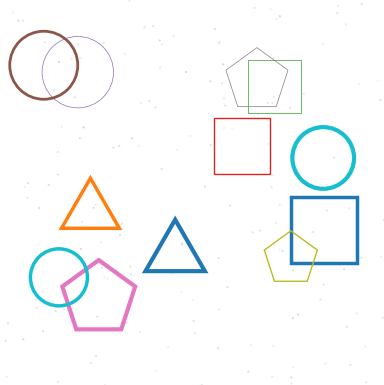[{"shape": "triangle", "thickness": 3, "radius": 0.45, "center": [0.455, 0.34]}, {"shape": "square", "thickness": 2.5, "radius": 0.43, "center": [0.842, 0.403]}, {"shape": "triangle", "thickness": 2.5, "radius": 0.43, "center": [0.235, 0.45]}, {"shape": "square", "thickness": 0.5, "radius": 0.35, "center": [0.714, 0.776]}, {"shape": "square", "thickness": 1, "radius": 0.36, "center": [0.629, 0.621]}, {"shape": "circle", "thickness": 0.5, "radius": 0.46, "center": [0.202, 0.813]}, {"shape": "circle", "thickness": 2, "radius": 0.44, "center": [0.114, 0.831]}, {"shape": "pentagon", "thickness": 3, "radius": 0.5, "center": [0.257, 0.225]}, {"shape": "pentagon", "thickness": 0.5, "radius": 0.42, "center": [0.667, 0.791]}, {"shape": "pentagon", "thickness": 1, "radius": 0.36, "center": [0.755, 0.328]}, {"shape": "circle", "thickness": 3, "radius": 0.4, "center": [0.84, 0.59]}, {"shape": "circle", "thickness": 2.5, "radius": 0.37, "center": [0.153, 0.28]}]